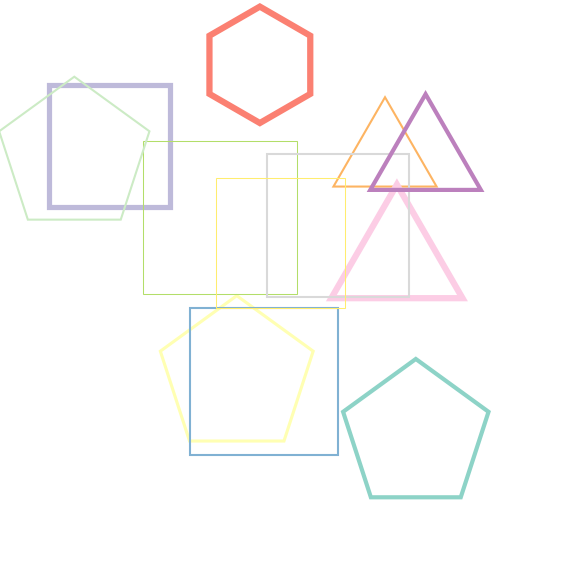[{"shape": "pentagon", "thickness": 2, "radius": 0.66, "center": [0.72, 0.245]}, {"shape": "pentagon", "thickness": 1.5, "radius": 0.7, "center": [0.41, 0.348]}, {"shape": "square", "thickness": 2.5, "radius": 0.53, "center": [0.19, 0.746]}, {"shape": "hexagon", "thickness": 3, "radius": 0.5, "center": [0.45, 0.887]}, {"shape": "square", "thickness": 1, "radius": 0.64, "center": [0.457, 0.339]}, {"shape": "triangle", "thickness": 1, "radius": 0.52, "center": [0.667, 0.728]}, {"shape": "square", "thickness": 0.5, "radius": 0.66, "center": [0.381, 0.623]}, {"shape": "triangle", "thickness": 3, "radius": 0.66, "center": [0.687, 0.548]}, {"shape": "square", "thickness": 1, "radius": 0.62, "center": [0.585, 0.609]}, {"shape": "triangle", "thickness": 2, "radius": 0.55, "center": [0.737, 0.726]}, {"shape": "pentagon", "thickness": 1, "radius": 0.68, "center": [0.129, 0.729]}, {"shape": "square", "thickness": 0.5, "radius": 0.56, "center": [0.486, 0.579]}]